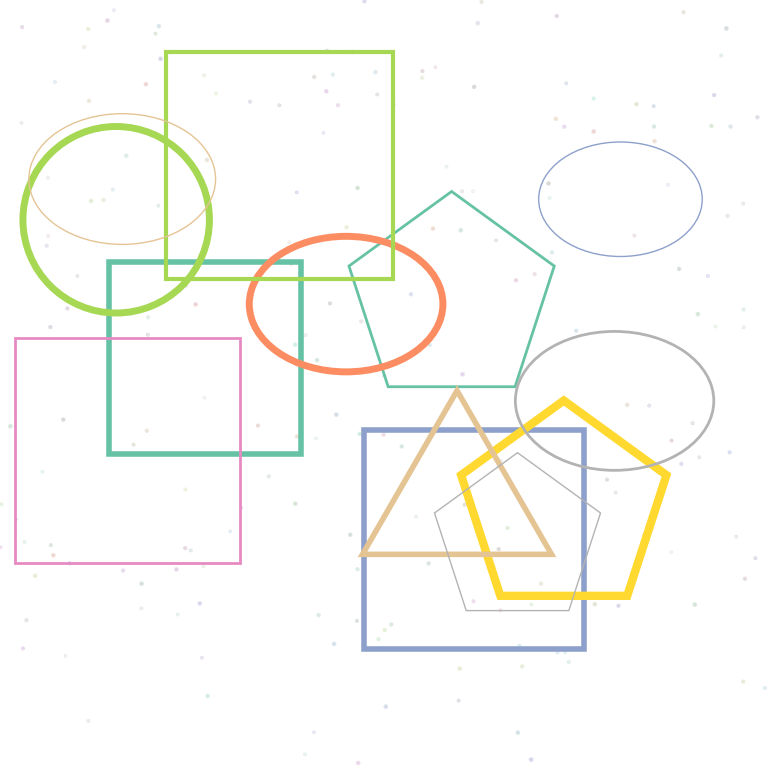[{"shape": "pentagon", "thickness": 1, "radius": 0.7, "center": [0.587, 0.611]}, {"shape": "square", "thickness": 2, "radius": 0.62, "center": [0.266, 0.535]}, {"shape": "oval", "thickness": 2.5, "radius": 0.63, "center": [0.449, 0.605]}, {"shape": "square", "thickness": 2, "radius": 0.71, "center": [0.615, 0.299]}, {"shape": "oval", "thickness": 0.5, "radius": 0.53, "center": [0.806, 0.741]}, {"shape": "square", "thickness": 1, "radius": 0.73, "center": [0.166, 0.415]}, {"shape": "square", "thickness": 1.5, "radius": 0.74, "center": [0.363, 0.785]}, {"shape": "circle", "thickness": 2.5, "radius": 0.61, "center": [0.151, 0.715]}, {"shape": "pentagon", "thickness": 3, "radius": 0.7, "center": [0.732, 0.34]}, {"shape": "triangle", "thickness": 2, "radius": 0.71, "center": [0.594, 0.351]}, {"shape": "oval", "thickness": 0.5, "radius": 0.61, "center": [0.159, 0.767]}, {"shape": "oval", "thickness": 1, "radius": 0.64, "center": [0.798, 0.479]}, {"shape": "pentagon", "thickness": 0.5, "radius": 0.57, "center": [0.672, 0.299]}]